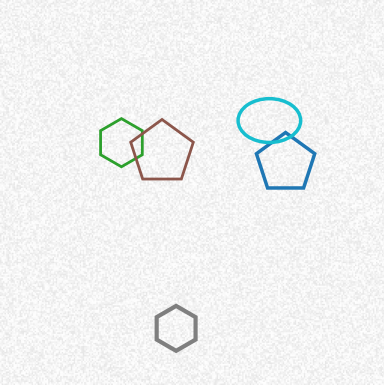[{"shape": "pentagon", "thickness": 2.5, "radius": 0.4, "center": [0.742, 0.576]}, {"shape": "hexagon", "thickness": 2, "radius": 0.31, "center": [0.315, 0.629]}, {"shape": "pentagon", "thickness": 2, "radius": 0.43, "center": [0.421, 0.604]}, {"shape": "hexagon", "thickness": 3, "radius": 0.29, "center": [0.457, 0.147]}, {"shape": "oval", "thickness": 2.5, "radius": 0.41, "center": [0.7, 0.687]}]